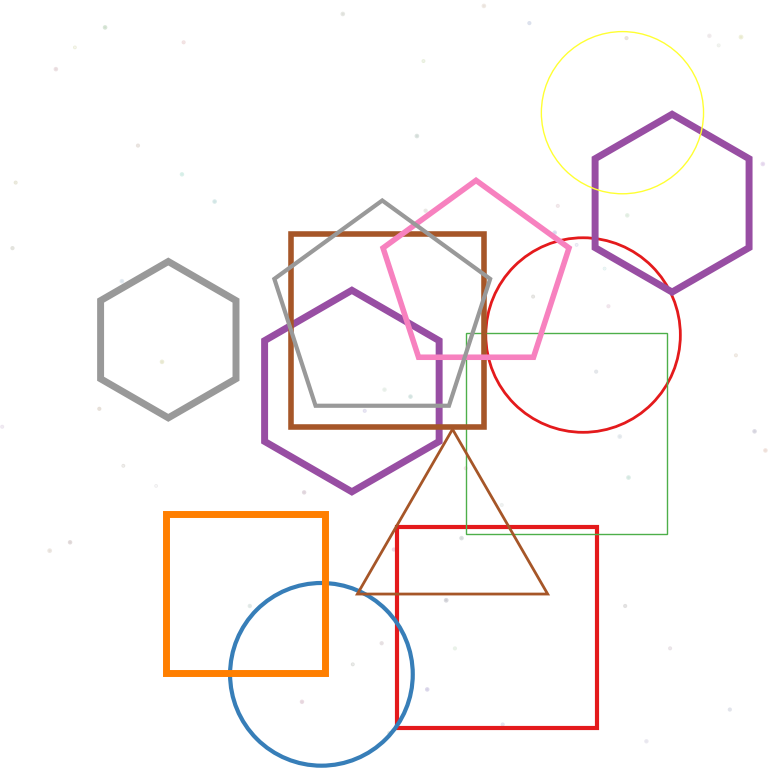[{"shape": "square", "thickness": 1.5, "radius": 0.65, "center": [0.645, 0.185]}, {"shape": "circle", "thickness": 1, "radius": 0.63, "center": [0.757, 0.565]}, {"shape": "circle", "thickness": 1.5, "radius": 0.59, "center": [0.417, 0.124]}, {"shape": "square", "thickness": 0.5, "radius": 0.65, "center": [0.736, 0.437]}, {"shape": "hexagon", "thickness": 2.5, "radius": 0.58, "center": [0.873, 0.736]}, {"shape": "hexagon", "thickness": 2.5, "radius": 0.65, "center": [0.457, 0.492]}, {"shape": "square", "thickness": 2.5, "radius": 0.52, "center": [0.319, 0.23]}, {"shape": "circle", "thickness": 0.5, "radius": 0.53, "center": [0.808, 0.854]}, {"shape": "triangle", "thickness": 1, "radius": 0.71, "center": [0.588, 0.3]}, {"shape": "square", "thickness": 2, "radius": 0.63, "center": [0.503, 0.57]}, {"shape": "pentagon", "thickness": 2, "radius": 0.63, "center": [0.618, 0.639]}, {"shape": "hexagon", "thickness": 2.5, "radius": 0.51, "center": [0.219, 0.559]}, {"shape": "pentagon", "thickness": 1.5, "radius": 0.74, "center": [0.496, 0.592]}]